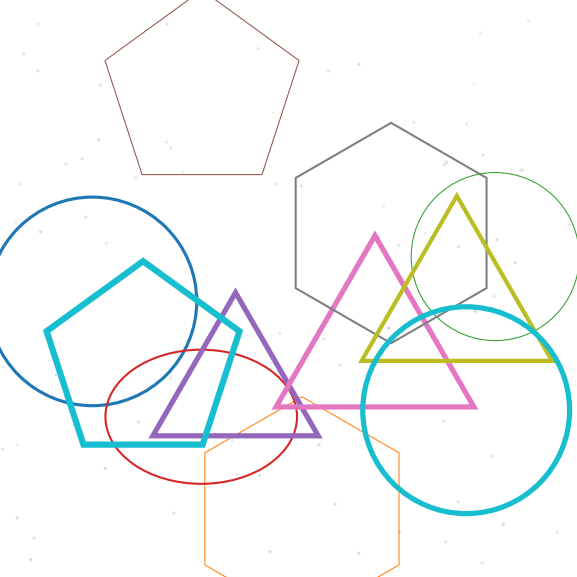[{"shape": "circle", "thickness": 1.5, "radius": 0.9, "center": [0.16, 0.477]}, {"shape": "hexagon", "thickness": 0.5, "radius": 0.97, "center": [0.523, 0.118]}, {"shape": "circle", "thickness": 0.5, "radius": 0.73, "center": [0.858, 0.555]}, {"shape": "oval", "thickness": 1, "radius": 0.83, "center": [0.348, 0.277]}, {"shape": "triangle", "thickness": 2.5, "radius": 0.83, "center": [0.408, 0.327]}, {"shape": "pentagon", "thickness": 0.5, "radius": 0.88, "center": [0.35, 0.84]}, {"shape": "triangle", "thickness": 2.5, "radius": 0.99, "center": [0.649, 0.393]}, {"shape": "hexagon", "thickness": 1, "radius": 0.95, "center": [0.677, 0.596]}, {"shape": "triangle", "thickness": 2, "radius": 0.95, "center": [0.791, 0.469]}, {"shape": "pentagon", "thickness": 3, "radius": 0.88, "center": [0.248, 0.371]}, {"shape": "circle", "thickness": 2.5, "radius": 0.9, "center": [0.807, 0.289]}]